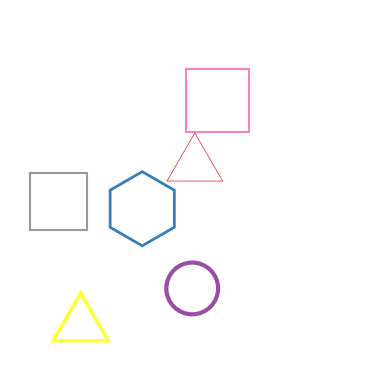[{"shape": "triangle", "thickness": 0.5, "radius": 0.42, "center": [0.506, 0.571]}, {"shape": "hexagon", "thickness": 2, "radius": 0.48, "center": [0.369, 0.458]}, {"shape": "circle", "thickness": 3, "radius": 0.34, "center": [0.499, 0.251]}, {"shape": "triangle", "thickness": 2.5, "radius": 0.41, "center": [0.209, 0.156]}, {"shape": "square", "thickness": 1.5, "radius": 0.41, "center": [0.564, 0.738]}, {"shape": "square", "thickness": 1.5, "radius": 0.37, "center": [0.152, 0.476]}]